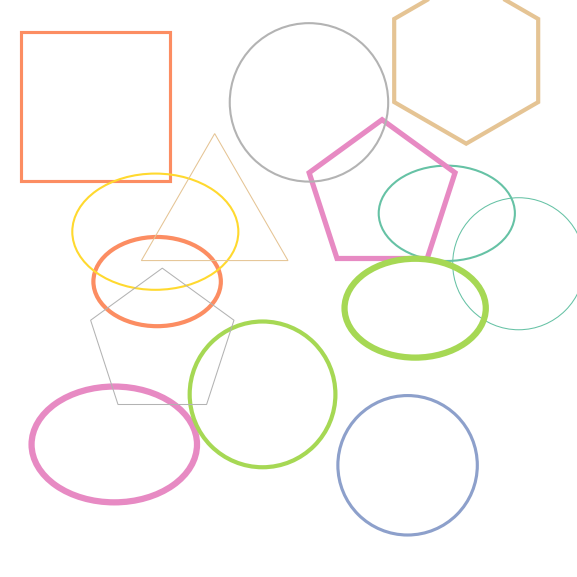[{"shape": "circle", "thickness": 0.5, "radius": 0.57, "center": [0.898, 0.542]}, {"shape": "oval", "thickness": 1, "radius": 0.59, "center": [0.774, 0.63]}, {"shape": "oval", "thickness": 2, "radius": 0.55, "center": [0.272, 0.512]}, {"shape": "square", "thickness": 1.5, "radius": 0.64, "center": [0.166, 0.815]}, {"shape": "circle", "thickness": 1.5, "radius": 0.6, "center": [0.706, 0.193]}, {"shape": "oval", "thickness": 3, "radius": 0.72, "center": [0.198, 0.23]}, {"shape": "pentagon", "thickness": 2.5, "radius": 0.66, "center": [0.662, 0.659]}, {"shape": "oval", "thickness": 3, "radius": 0.61, "center": [0.719, 0.465]}, {"shape": "circle", "thickness": 2, "radius": 0.63, "center": [0.455, 0.316]}, {"shape": "oval", "thickness": 1, "radius": 0.72, "center": [0.269, 0.598]}, {"shape": "hexagon", "thickness": 2, "radius": 0.72, "center": [0.807, 0.894]}, {"shape": "triangle", "thickness": 0.5, "radius": 0.73, "center": [0.372, 0.621]}, {"shape": "circle", "thickness": 1, "radius": 0.69, "center": [0.535, 0.822]}, {"shape": "pentagon", "thickness": 0.5, "radius": 0.65, "center": [0.281, 0.404]}]